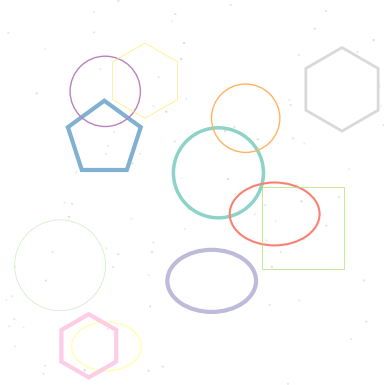[{"shape": "circle", "thickness": 2.5, "radius": 0.58, "center": [0.567, 0.551]}, {"shape": "oval", "thickness": 1, "radius": 0.45, "center": [0.277, 0.1]}, {"shape": "oval", "thickness": 3, "radius": 0.58, "center": [0.55, 0.27]}, {"shape": "oval", "thickness": 1.5, "radius": 0.58, "center": [0.713, 0.444]}, {"shape": "pentagon", "thickness": 3, "radius": 0.5, "center": [0.271, 0.639]}, {"shape": "circle", "thickness": 1, "radius": 0.44, "center": [0.638, 0.693]}, {"shape": "square", "thickness": 0.5, "radius": 0.53, "center": [0.788, 0.408]}, {"shape": "hexagon", "thickness": 3, "radius": 0.41, "center": [0.231, 0.102]}, {"shape": "hexagon", "thickness": 2, "radius": 0.54, "center": [0.888, 0.768]}, {"shape": "circle", "thickness": 1, "radius": 0.46, "center": [0.273, 0.763]}, {"shape": "circle", "thickness": 0.5, "radius": 0.59, "center": [0.156, 0.311]}, {"shape": "hexagon", "thickness": 0.5, "radius": 0.49, "center": [0.377, 0.79]}]